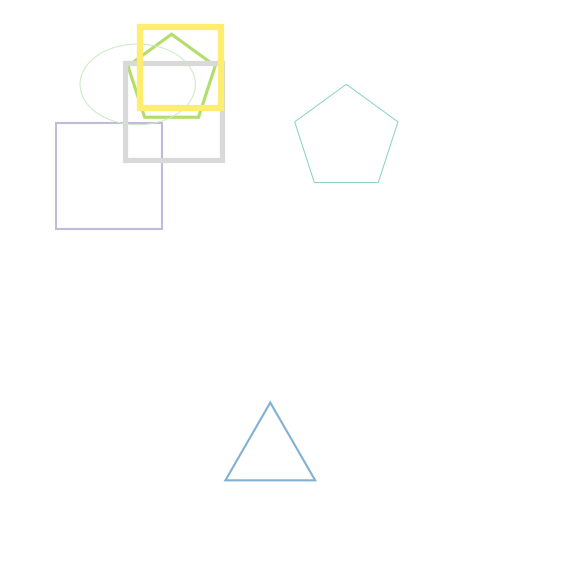[{"shape": "pentagon", "thickness": 0.5, "radius": 0.47, "center": [0.6, 0.759]}, {"shape": "square", "thickness": 1, "radius": 0.46, "center": [0.189, 0.695]}, {"shape": "triangle", "thickness": 1, "radius": 0.45, "center": [0.468, 0.212]}, {"shape": "pentagon", "thickness": 1.5, "radius": 0.4, "center": [0.297, 0.86]}, {"shape": "square", "thickness": 2.5, "radius": 0.42, "center": [0.301, 0.806]}, {"shape": "oval", "thickness": 0.5, "radius": 0.5, "center": [0.238, 0.853]}, {"shape": "square", "thickness": 3, "radius": 0.35, "center": [0.313, 0.883]}]